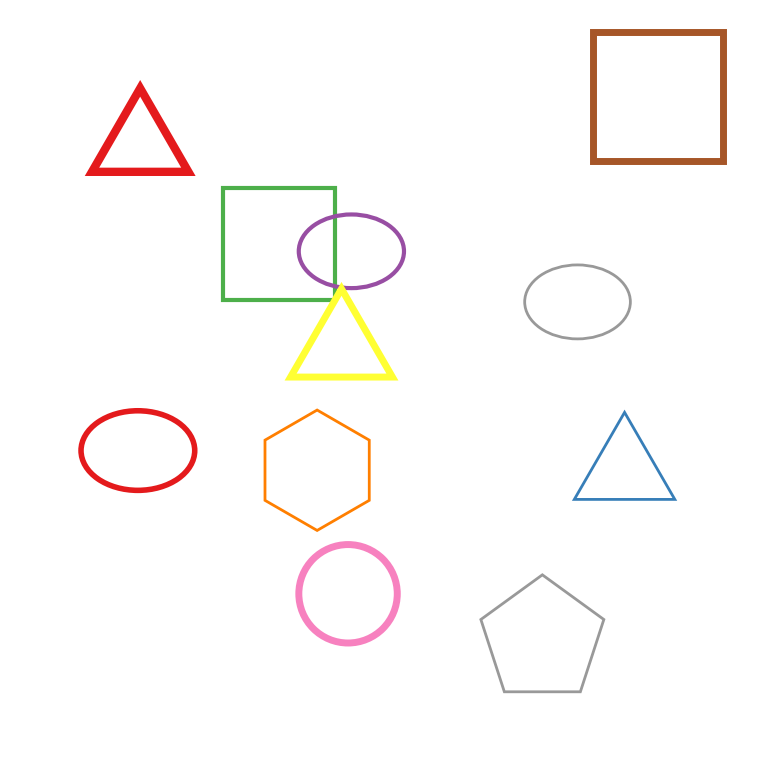[{"shape": "oval", "thickness": 2, "radius": 0.37, "center": [0.179, 0.415]}, {"shape": "triangle", "thickness": 3, "radius": 0.36, "center": [0.182, 0.813]}, {"shape": "triangle", "thickness": 1, "radius": 0.38, "center": [0.811, 0.389]}, {"shape": "square", "thickness": 1.5, "radius": 0.37, "center": [0.362, 0.683]}, {"shape": "oval", "thickness": 1.5, "radius": 0.34, "center": [0.456, 0.674]}, {"shape": "hexagon", "thickness": 1, "radius": 0.39, "center": [0.412, 0.389]}, {"shape": "triangle", "thickness": 2.5, "radius": 0.38, "center": [0.444, 0.548]}, {"shape": "square", "thickness": 2.5, "radius": 0.42, "center": [0.854, 0.875]}, {"shape": "circle", "thickness": 2.5, "radius": 0.32, "center": [0.452, 0.229]}, {"shape": "oval", "thickness": 1, "radius": 0.34, "center": [0.75, 0.608]}, {"shape": "pentagon", "thickness": 1, "radius": 0.42, "center": [0.704, 0.169]}]